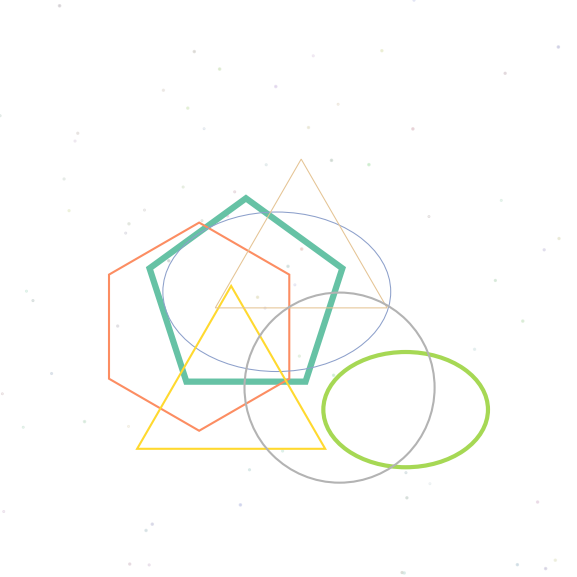[{"shape": "pentagon", "thickness": 3, "radius": 0.88, "center": [0.426, 0.48]}, {"shape": "hexagon", "thickness": 1, "radius": 0.9, "center": [0.345, 0.433]}, {"shape": "oval", "thickness": 0.5, "radius": 0.99, "center": [0.479, 0.494]}, {"shape": "oval", "thickness": 2, "radius": 0.71, "center": [0.702, 0.29]}, {"shape": "triangle", "thickness": 1, "radius": 0.94, "center": [0.4, 0.316]}, {"shape": "triangle", "thickness": 0.5, "radius": 0.86, "center": [0.522, 0.552]}, {"shape": "circle", "thickness": 1, "radius": 0.82, "center": [0.588, 0.328]}]